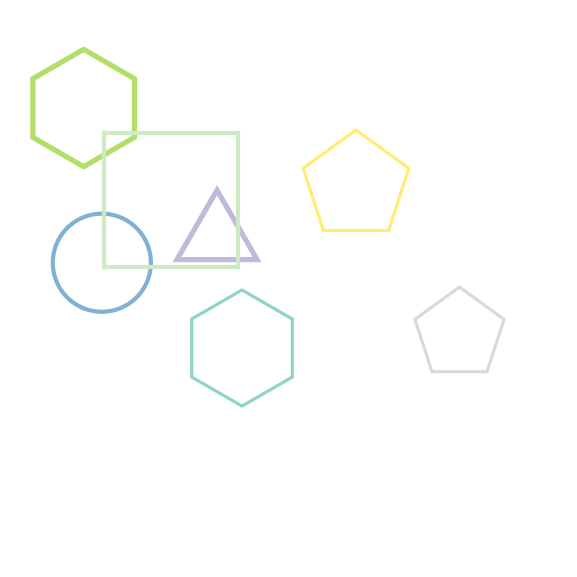[{"shape": "hexagon", "thickness": 1.5, "radius": 0.5, "center": [0.419, 0.396]}, {"shape": "triangle", "thickness": 2.5, "radius": 0.4, "center": [0.376, 0.59]}, {"shape": "circle", "thickness": 2, "radius": 0.42, "center": [0.176, 0.544]}, {"shape": "hexagon", "thickness": 2.5, "radius": 0.51, "center": [0.145, 0.812]}, {"shape": "pentagon", "thickness": 1.5, "radius": 0.41, "center": [0.796, 0.421]}, {"shape": "square", "thickness": 2, "radius": 0.58, "center": [0.295, 0.654]}, {"shape": "pentagon", "thickness": 1.5, "radius": 0.48, "center": [0.616, 0.678]}]